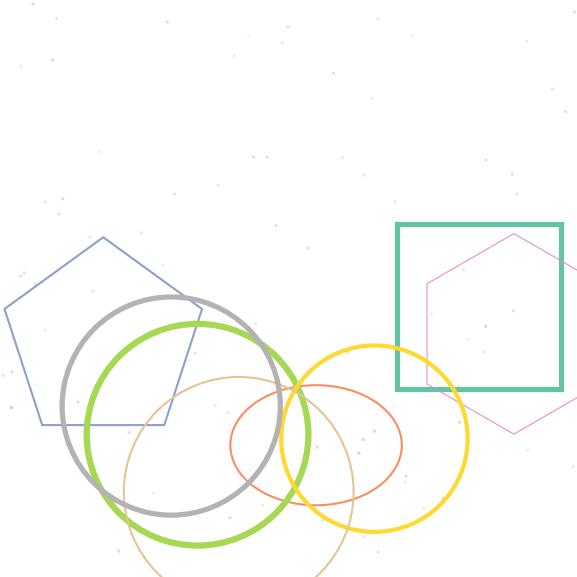[{"shape": "square", "thickness": 2.5, "radius": 0.71, "center": [0.829, 0.468]}, {"shape": "oval", "thickness": 1, "radius": 0.74, "center": [0.547, 0.228]}, {"shape": "pentagon", "thickness": 1, "radius": 0.9, "center": [0.179, 0.409]}, {"shape": "hexagon", "thickness": 0.5, "radius": 0.87, "center": [0.89, 0.421]}, {"shape": "circle", "thickness": 3, "radius": 0.96, "center": [0.342, 0.246]}, {"shape": "circle", "thickness": 2, "radius": 0.81, "center": [0.648, 0.24]}, {"shape": "circle", "thickness": 1, "radius": 0.99, "center": [0.413, 0.147]}, {"shape": "circle", "thickness": 2.5, "radius": 0.94, "center": [0.297, 0.296]}]